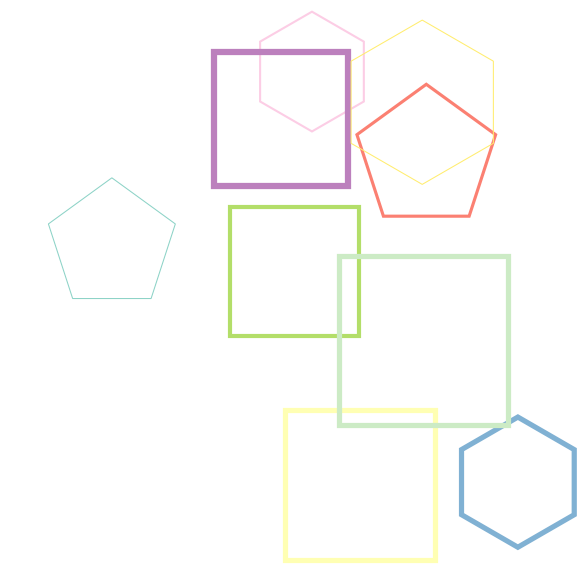[{"shape": "pentagon", "thickness": 0.5, "radius": 0.58, "center": [0.194, 0.576]}, {"shape": "square", "thickness": 2.5, "radius": 0.65, "center": [0.623, 0.16]}, {"shape": "pentagon", "thickness": 1.5, "radius": 0.63, "center": [0.738, 0.727]}, {"shape": "hexagon", "thickness": 2.5, "radius": 0.56, "center": [0.897, 0.164]}, {"shape": "square", "thickness": 2, "radius": 0.56, "center": [0.51, 0.529]}, {"shape": "hexagon", "thickness": 1, "radius": 0.52, "center": [0.54, 0.875]}, {"shape": "square", "thickness": 3, "radius": 0.58, "center": [0.487, 0.793]}, {"shape": "square", "thickness": 2.5, "radius": 0.73, "center": [0.734, 0.409]}, {"shape": "hexagon", "thickness": 0.5, "radius": 0.71, "center": [0.731, 0.822]}]